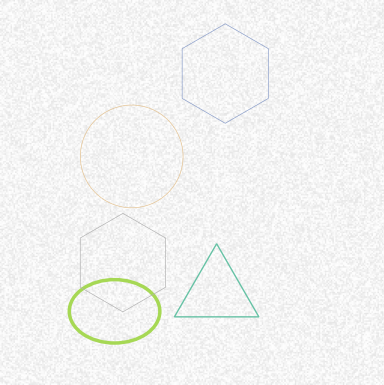[{"shape": "triangle", "thickness": 1, "radius": 0.63, "center": [0.563, 0.24]}, {"shape": "hexagon", "thickness": 0.5, "radius": 0.65, "center": [0.585, 0.809]}, {"shape": "oval", "thickness": 2.5, "radius": 0.59, "center": [0.298, 0.191]}, {"shape": "circle", "thickness": 0.5, "radius": 0.67, "center": [0.342, 0.594]}, {"shape": "hexagon", "thickness": 0.5, "radius": 0.64, "center": [0.319, 0.318]}]